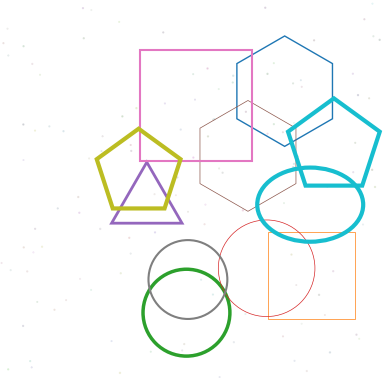[{"shape": "hexagon", "thickness": 1, "radius": 0.72, "center": [0.739, 0.763]}, {"shape": "square", "thickness": 0.5, "radius": 0.56, "center": [0.81, 0.285]}, {"shape": "circle", "thickness": 2.5, "radius": 0.56, "center": [0.484, 0.188]}, {"shape": "circle", "thickness": 0.5, "radius": 0.63, "center": [0.693, 0.303]}, {"shape": "triangle", "thickness": 2, "radius": 0.53, "center": [0.381, 0.473]}, {"shape": "hexagon", "thickness": 0.5, "radius": 0.72, "center": [0.644, 0.595]}, {"shape": "square", "thickness": 1.5, "radius": 0.72, "center": [0.508, 0.726]}, {"shape": "circle", "thickness": 1.5, "radius": 0.51, "center": [0.488, 0.274]}, {"shape": "pentagon", "thickness": 3, "radius": 0.57, "center": [0.36, 0.551]}, {"shape": "pentagon", "thickness": 3, "radius": 0.63, "center": [0.867, 0.619]}, {"shape": "oval", "thickness": 3, "radius": 0.69, "center": [0.806, 0.468]}]